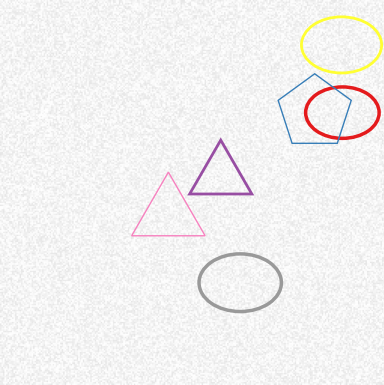[{"shape": "oval", "thickness": 2.5, "radius": 0.48, "center": [0.889, 0.707]}, {"shape": "pentagon", "thickness": 1, "radius": 0.5, "center": [0.817, 0.709]}, {"shape": "triangle", "thickness": 2, "radius": 0.47, "center": [0.573, 0.543]}, {"shape": "oval", "thickness": 2, "radius": 0.52, "center": [0.887, 0.883]}, {"shape": "triangle", "thickness": 1, "radius": 0.55, "center": [0.437, 0.443]}, {"shape": "oval", "thickness": 2.5, "radius": 0.53, "center": [0.624, 0.266]}]